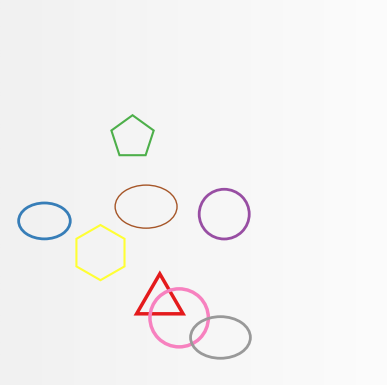[{"shape": "triangle", "thickness": 2.5, "radius": 0.35, "center": [0.412, 0.22]}, {"shape": "oval", "thickness": 2, "radius": 0.33, "center": [0.115, 0.426]}, {"shape": "pentagon", "thickness": 1.5, "radius": 0.29, "center": [0.342, 0.643]}, {"shape": "circle", "thickness": 2, "radius": 0.32, "center": [0.579, 0.444]}, {"shape": "hexagon", "thickness": 1.5, "radius": 0.36, "center": [0.259, 0.344]}, {"shape": "oval", "thickness": 1, "radius": 0.4, "center": [0.377, 0.463]}, {"shape": "circle", "thickness": 2.5, "radius": 0.38, "center": [0.462, 0.174]}, {"shape": "oval", "thickness": 2, "radius": 0.39, "center": [0.569, 0.123]}]